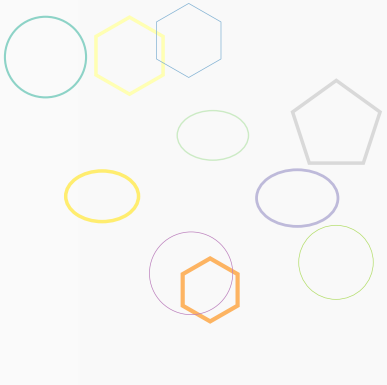[{"shape": "circle", "thickness": 1.5, "radius": 0.52, "center": [0.117, 0.852]}, {"shape": "hexagon", "thickness": 2.5, "radius": 0.5, "center": [0.334, 0.855]}, {"shape": "oval", "thickness": 2, "radius": 0.53, "center": [0.767, 0.485]}, {"shape": "hexagon", "thickness": 0.5, "radius": 0.48, "center": [0.487, 0.895]}, {"shape": "hexagon", "thickness": 3, "radius": 0.41, "center": [0.542, 0.247]}, {"shape": "circle", "thickness": 0.5, "radius": 0.48, "center": [0.867, 0.319]}, {"shape": "pentagon", "thickness": 2.5, "radius": 0.59, "center": [0.868, 0.672]}, {"shape": "circle", "thickness": 0.5, "radius": 0.54, "center": [0.493, 0.29]}, {"shape": "oval", "thickness": 1, "radius": 0.46, "center": [0.549, 0.648]}, {"shape": "oval", "thickness": 2.5, "radius": 0.47, "center": [0.264, 0.49]}]